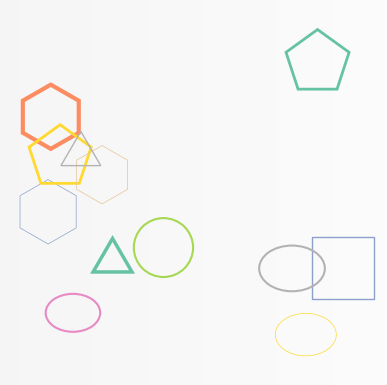[{"shape": "triangle", "thickness": 2.5, "radius": 0.29, "center": [0.29, 0.323]}, {"shape": "pentagon", "thickness": 2, "radius": 0.43, "center": [0.819, 0.838]}, {"shape": "hexagon", "thickness": 3, "radius": 0.42, "center": [0.131, 0.697]}, {"shape": "hexagon", "thickness": 0.5, "radius": 0.42, "center": [0.124, 0.45]}, {"shape": "square", "thickness": 1, "radius": 0.4, "center": [0.885, 0.304]}, {"shape": "oval", "thickness": 1.5, "radius": 0.35, "center": [0.188, 0.187]}, {"shape": "circle", "thickness": 1.5, "radius": 0.38, "center": [0.422, 0.357]}, {"shape": "oval", "thickness": 0.5, "radius": 0.39, "center": [0.789, 0.131]}, {"shape": "pentagon", "thickness": 2, "radius": 0.42, "center": [0.155, 0.592]}, {"shape": "hexagon", "thickness": 0.5, "radius": 0.38, "center": [0.263, 0.546]}, {"shape": "triangle", "thickness": 1, "radius": 0.3, "center": [0.209, 0.599]}, {"shape": "oval", "thickness": 1.5, "radius": 0.42, "center": [0.754, 0.303]}]